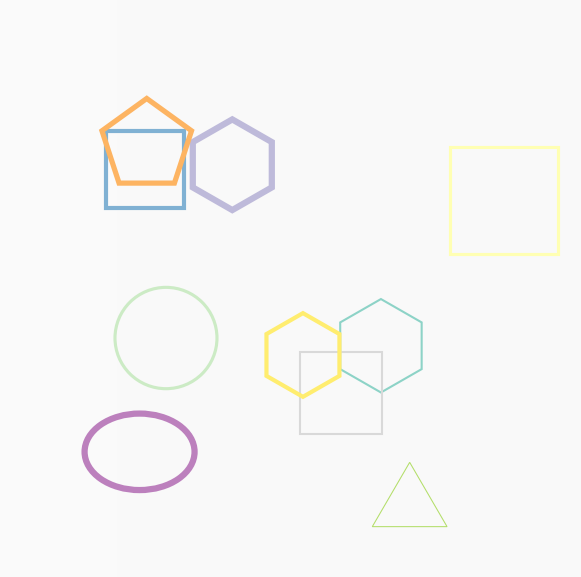[{"shape": "hexagon", "thickness": 1, "radius": 0.4, "center": [0.655, 0.4]}, {"shape": "square", "thickness": 1.5, "radius": 0.46, "center": [0.867, 0.651]}, {"shape": "hexagon", "thickness": 3, "radius": 0.39, "center": [0.4, 0.714]}, {"shape": "square", "thickness": 2, "radius": 0.34, "center": [0.249, 0.706]}, {"shape": "pentagon", "thickness": 2.5, "radius": 0.41, "center": [0.252, 0.748]}, {"shape": "triangle", "thickness": 0.5, "radius": 0.37, "center": [0.705, 0.124]}, {"shape": "square", "thickness": 1, "radius": 0.35, "center": [0.587, 0.319]}, {"shape": "oval", "thickness": 3, "radius": 0.47, "center": [0.24, 0.217]}, {"shape": "circle", "thickness": 1.5, "radius": 0.44, "center": [0.286, 0.414]}, {"shape": "hexagon", "thickness": 2, "radius": 0.36, "center": [0.521, 0.384]}]